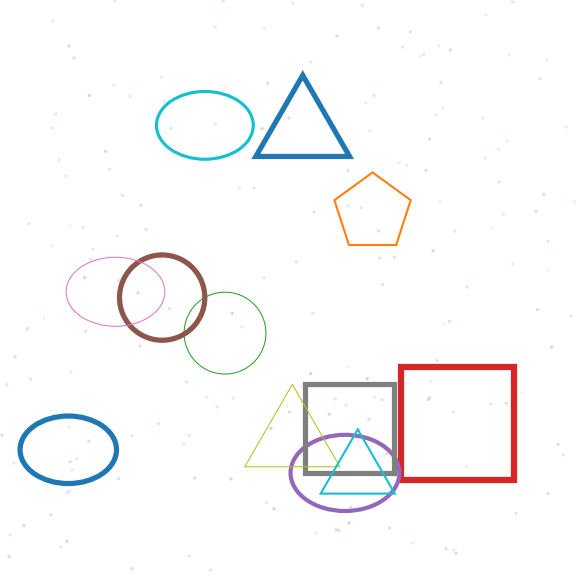[{"shape": "triangle", "thickness": 2.5, "radius": 0.47, "center": [0.524, 0.775]}, {"shape": "oval", "thickness": 2.5, "radius": 0.42, "center": [0.118, 0.22]}, {"shape": "pentagon", "thickness": 1, "radius": 0.35, "center": [0.645, 0.631]}, {"shape": "circle", "thickness": 0.5, "radius": 0.35, "center": [0.39, 0.422]}, {"shape": "square", "thickness": 3, "radius": 0.49, "center": [0.792, 0.266]}, {"shape": "oval", "thickness": 2, "radius": 0.47, "center": [0.597, 0.18]}, {"shape": "circle", "thickness": 2.5, "radius": 0.37, "center": [0.281, 0.484]}, {"shape": "oval", "thickness": 0.5, "radius": 0.43, "center": [0.2, 0.494]}, {"shape": "square", "thickness": 2.5, "radius": 0.39, "center": [0.606, 0.258]}, {"shape": "triangle", "thickness": 0.5, "radius": 0.48, "center": [0.506, 0.238]}, {"shape": "triangle", "thickness": 1, "radius": 0.37, "center": [0.619, 0.181]}, {"shape": "oval", "thickness": 1.5, "radius": 0.42, "center": [0.355, 0.782]}]